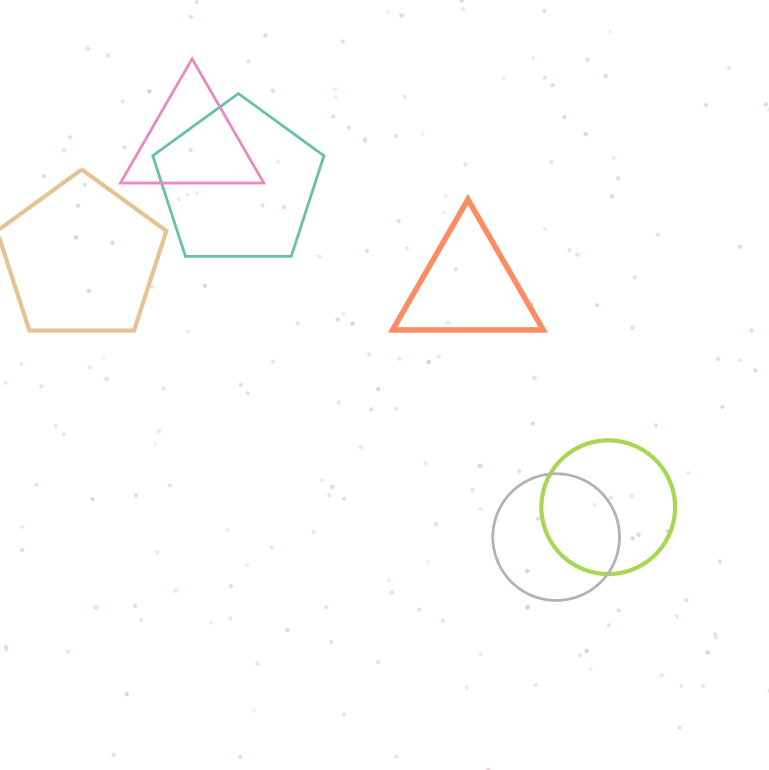[{"shape": "pentagon", "thickness": 1, "radius": 0.58, "center": [0.31, 0.762]}, {"shape": "triangle", "thickness": 2, "radius": 0.56, "center": [0.608, 0.628]}, {"shape": "triangle", "thickness": 1, "radius": 0.54, "center": [0.249, 0.816]}, {"shape": "circle", "thickness": 1.5, "radius": 0.43, "center": [0.79, 0.341]}, {"shape": "pentagon", "thickness": 1.5, "radius": 0.58, "center": [0.106, 0.664]}, {"shape": "circle", "thickness": 1, "radius": 0.41, "center": [0.722, 0.302]}]